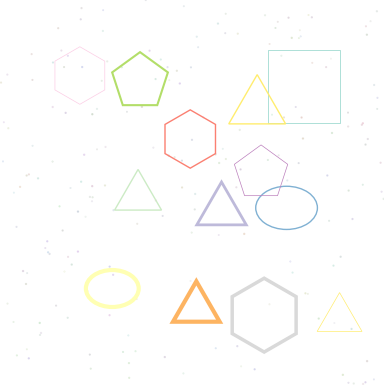[{"shape": "square", "thickness": 0.5, "radius": 0.47, "center": [0.789, 0.775]}, {"shape": "oval", "thickness": 3, "radius": 0.34, "center": [0.292, 0.251]}, {"shape": "triangle", "thickness": 2, "radius": 0.37, "center": [0.575, 0.453]}, {"shape": "hexagon", "thickness": 1, "radius": 0.38, "center": [0.494, 0.639]}, {"shape": "oval", "thickness": 1, "radius": 0.4, "center": [0.744, 0.46]}, {"shape": "triangle", "thickness": 3, "radius": 0.35, "center": [0.51, 0.199]}, {"shape": "pentagon", "thickness": 1.5, "radius": 0.38, "center": [0.364, 0.788]}, {"shape": "hexagon", "thickness": 0.5, "radius": 0.37, "center": [0.207, 0.804]}, {"shape": "hexagon", "thickness": 2.5, "radius": 0.48, "center": [0.686, 0.181]}, {"shape": "pentagon", "thickness": 0.5, "radius": 0.36, "center": [0.678, 0.551]}, {"shape": "triangle", "thickness": 1, "radius": 0.35, "center": [0.359, 0.489]}, {"shape": "triangle", "thickness": 1, "radius": 0.43, "center": [0.668, 0.721]}, {"shape": "triangle", "thickness": 0.5, "radius": 0.34, "center": [0.882, 0.173]}]